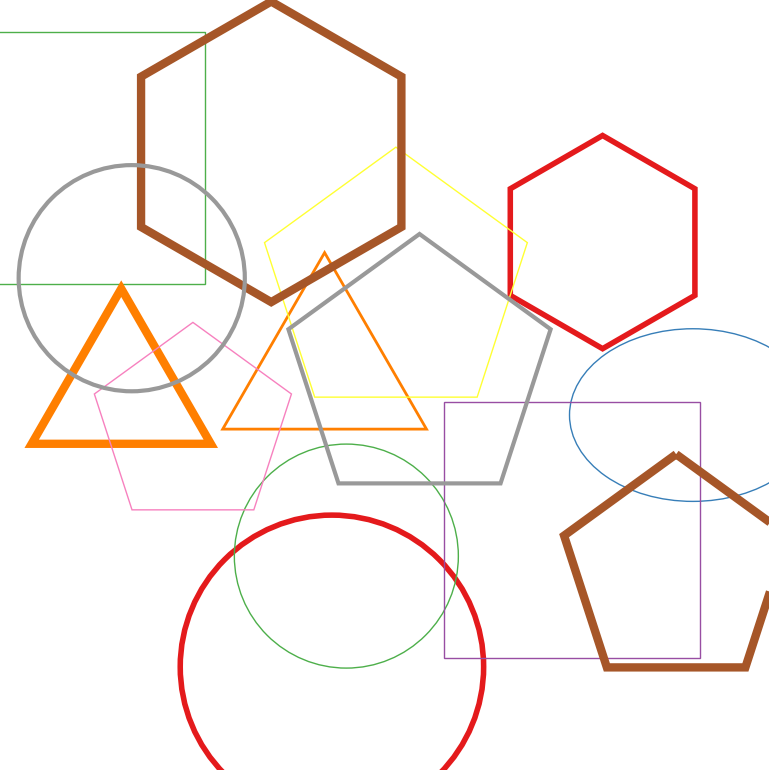[{"shape": "circle", "thickness": 2, "radius": 0.99, "center": [0.431, 0.134]}, {"shape": "hexagon", "thickness": 2, "radius": 0.69, "center": [0.783, 0.686]}, {"shape": "oval", "thickness": 0.5, "radius": 0.8, "center": [0.9, 0.461]}, {"shape": "circle", "thickness": 0.5, "radius": 0.73, "center": [0.45, 0.278]}, {"shape": "square", "thickness": 0.5, "radius": 0.82, "center": [0.102, 0.795]}, {"shape": "square", "thickness": 0.5, "radius": 0.83, "center": [0.743, 0.311]}, {"shape": "triangle", "thickness": 1, "radius": 0.76, "center": [0.422, 0.519]}, {"shape": "triangle", "thickness": 3, "radius": 0.67, "center": [0.157, 0.491]}, {"shape": "pentagon", "thickness": 0.5, "radius": 0.9, "center": [0.514, 0.629]}, {"shape": "pentagon", "thickness": 3, "radius": 0.77, "center": [0.878, 0.257]}, {"shape": "hexagon", "thickness": 3, "radius": 0.98, "center": [0.352, 0.803]}, {"shape": "pentagon", "thickness": 0.5, "radius": 0.67, "center": [0.251, 0.447]}, {"shape": "pentagon", "thickness": 1.5, "radius": 0.9, "center": [0.545, 0.517]}, {"shape": "circle", "thickness": 1.5, "radius": 0.73, "center": [0.171, 0.639]}]